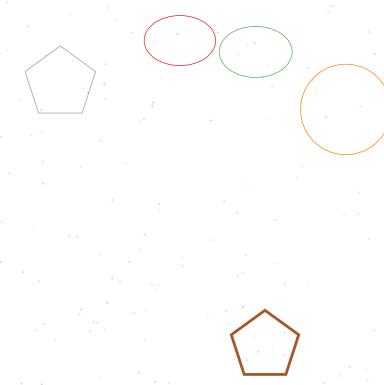[{"shape": "oval", "thickness": 0.5, "radius": 0.46, "center": [0.467, 0.895]}, {"shape": "oval", "thickness": 0.5, "radius": 0.47, "center": [0.664, 0.865]}, {"shape": "circle", "thickness": 0.5, "radius": 0.59, "center": [0.898, 0.716]}, {"shape": "pentagon", "thickness": 2, "radius": 0.46, "center": [0.688, 0.102]}, {"shape": "pentagon", "thickness": 0.5, "radius": 0.48, "center": [0.157, 0.784]}]